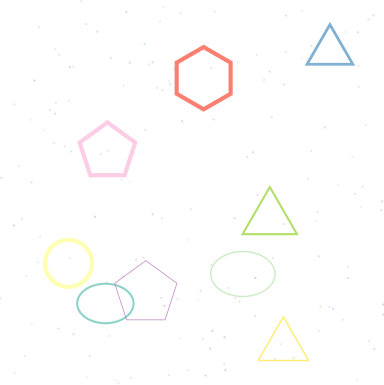[{"shape": "oval", "thickness": 1.5, "radius": 0.37, "center": [0.274, 0.212]}, {"shape": "circle", "thickness": 3, "radius": 0.3, "center": [0.178, 0.316]}, {"shape": "hexagon", "thickness": 3, "radius": 0.4, "center": [0.529, 0.797]}, {"shape": "triangle", "thickness": 2, "radius": 0.34, "center": [0.857, 0.867]}, {"shape": "triangle", "thickness": 1.5, "radius": 0.41, "center": [0.701, 0.433]}, {"shape": "pentagon", "thickness": 3, "radius": 0.38, "center": [0.279, 0.606]}, {"shape": "pentagon", "thickness": 0.5, "radius": 0.43, "center": [0.379, 0.238]}, {"shape": "oval", "thickness": 1, "radius": 0.42, "center": [0.631, 0.288]}, {"shape": "triangle", "thickness": 1, "radius": 0.38, "center": [0.736, 0.101]}]